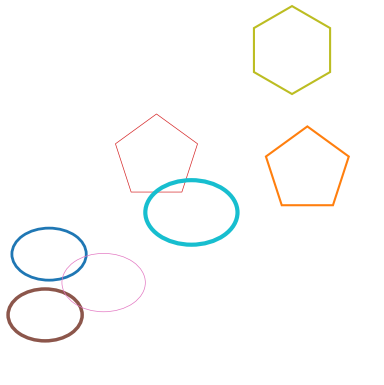[{"shape": "oval", "thickness": 2, "radius": 0.48, "center": [0.127, 0.34]}, {"shape": "pentagon", "thickness": 1.5, "radius": 0.57, "center": [0.798, 0.558]}, {"shape": "pentagon", "thickness": 0.5, "radius": 0.56, "center": [0.406, 0.592]}, {"shape": "oval", "thickness": 2.5, "radius": 0.48, "center": [0.117, 0.182]}, {"shape": "oval", "thickness": 0.5, "radius": 0.54, "center": [0.269, 0.266]}, {"shape": "hexagon", "thickness": 1.5, "radius": 0.57, "center": [0.758, 0.87]}, {"shape": "oval", "thickness": 3, "radius": 0.6, "center": [0.497, 0.448]}]